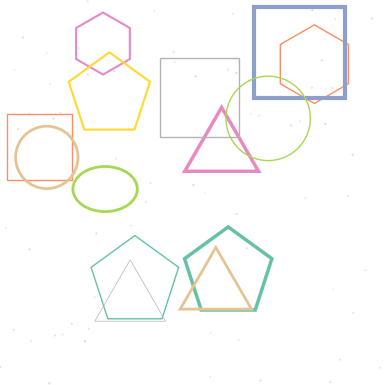[{"shape": "pentagon", "thickness": 2.5, "radius": 0.6, "center": [0.593, 0.291]}, {"shape": "pentagon", "thickness": 1, "radius": 0.6, "center": [0.35, 0.269]}, {"shape": "hexagon", "thickness": 1, "radius": 0.51, "center": [0.817, 0.833]}, {"shape": "square", "thickness": 1, "radius": 0.43, "center": [0.103, 0.618]}, {"shape": "square", "thickness": 3, "radius": 0.59, "center": [0.778, 0.863]}, {"shape": "hexagon", "thickness": 1.5, "radius": 0.4, "center": [0.267, 0.887]}, {"shape": "triangle", "thickness": 2.5, "radius": 0.55, "center": [0.576, 0.61]}, {"shape": "circle", "thickness": 1, "radius": 0.55, "center": [0.696, 0.693]}, {"shape": "oval", "thickness": 2, "radius": 0.42, "center": [0.273, 0.509]}, {"shape": "pentagon", "thickness": 1.5, "radius": 0.55, "center": [0.284, 0.753]}, {"shape": "circle", "thickness": 2, "radius": 0.41, "center": [0.122, 0.591]}, {"shape": "triangle", "thickness": 2, "radius": 0.53, "center": [0.561, 0.25]}, {"shape": "triangle", "thickness": 0.5, "radius": 0.53, "center": [0.338, 0.219]}, {"shape": "square", "thickness": 1, "radius": 0.51, "center": [0.519, 0.747]}]